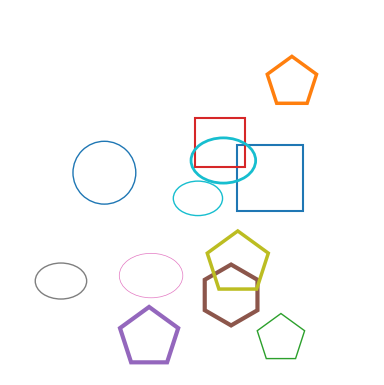[{"shape": "square", "thickness": 1.5, "radius": 0.43, "center": [0.702, 0.537]}, {"shape": "circle", "thickness": 1, "radius": 0.41, "center": [0.271, 0.551]}, {"shape": "pentagon", "thickness": 2.5, "radius": 0.34, "center": [0.758, 0.786]}, {"shape": "pentagon", "thickness": 1, "radius": 0.32, "center": [0.73, 0.121]}, {"shape": "square", "thickness": 1.5, "radius": 0.32, "center": [0.571, 0.63]}, {"shape": "pentagon", "thickness": 3, "radius": 0.4, "center": [0.387, 0.123]}, {"shape": "hexagon", "thickness": 3, "radius": 0.4, "center": [0.6, 0.234]}, {"shape": "oval", "thickness": 0.5, "radius": 0.41, "center": [0.392, 0.284]}, {"shape": "oval", "thickness": 1, "radius": 0.33, "center": [0.158, 0.27]}, {"shape": "pentagon", "thickness": 2.5, "radius": 0.42, "center": [0.618, 0.317]}, {"shape": "oval", "thickness": 1, "radius": 0.32, "center": [0.514, 0.485]}, {"shape": "oval", "thickness": 2, "radius": 0.42, "center": [0.58, 0.583]}]